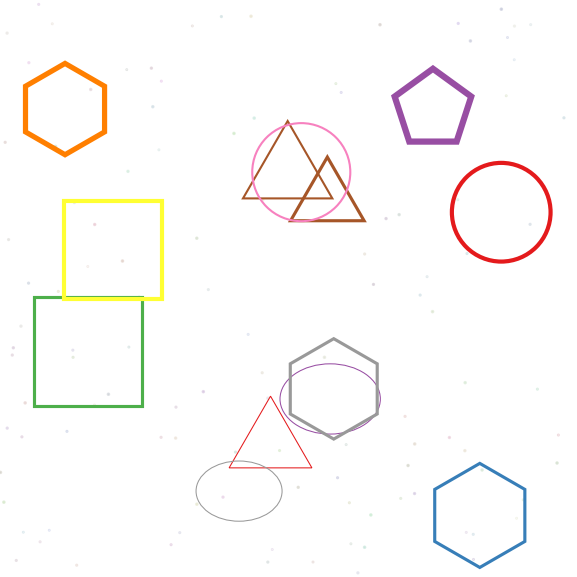[{"shape": "circle", "thickness": 2, "radius": 0.43, "center": [0.868, 0.632]}, {"shape": "triangle", "thickness": 0.5, "radius": 0.41, "center": [0.468, 0.23]}, {"shape": "hexagon", "thickness": 1.5, "radius": 0.45, "center": [0.831, 0.107]}, {"shape": "square", "thickness": 1.5, "radius": 0.47, "center": [0.152, 0.391]}, {"shape": "pentagon", "thickness": 3, "radius": 0.35, "center": [0.75, 0.81]}, {"shape": "oval", "thickness": 0.5, "radius": 0.43, "center": [0.572, 0.308]}, {"shape": "hexagon", "thickness": 2.5, "radius": 0.4, "center": [0.113, 0.81]}, {"shape": "square", "thickness": 2, "radius": 0.42, "center": [0.195, 0.567]}, {"shape": "triangle", "thickness": 1.5, "radius": 0.37, "center": [0.567, 0.654]}, {"shape": "triangle", "thickness": 1, "radius": 0.45, "center": [0.498, 0.7]}, {"shape": "circle", "thickness": 1, "radius": 0.42, "center": [0.522, 0.701]}, {"shape": "oval", "thickness": 0.5, "radius": 0.37, "center": [0.414, 0.149]}, {"shape": "hexagon", "thickness": 1.5, "radius": 0.43, "center": [0.578, 0.326]}]